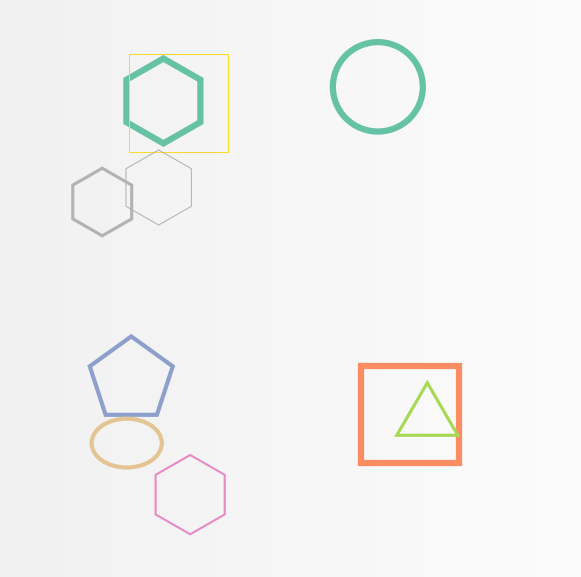[{"shape": "circle", "thickness": 3, "radius": 0.39, "center": [0.65, 0.849]}, {"shape": "hexagon", "thickness": 3, "radius": 0.37, "center": [0.281, 0.824]}, {"shape": "square", "thickness": 3, "radius": 0.42, "center": [0.706, 0.281]}, {"shape": "pentagon", "thickness": 2, "radius": 0.38, "center": [0.226, 0.342]}, {"shape": "hexagon", "thickness": 1, "radius": 0.34, "center": [0.327, 0.143]}, {"shape": "triangle", "thickness": 1.5, "radius": 0.3, "center": [0.735, 0.276]}, {"shape": "square", "thickness": 0.5, "radius": 0.42, "center": [0.307, 0.82]}, {"shape": "oval", "thickness": 2, "radius": 0.3, "center": [0.218, 0.232]}, {"shape": "hexagon", "thickness": 0.5, "radius": 0.32, "center": [0.273, 0.674]}, {"shape": "hexagon", "thickness": 1.5, "radius": 0.29, "center": [0.176, 0.649]}]